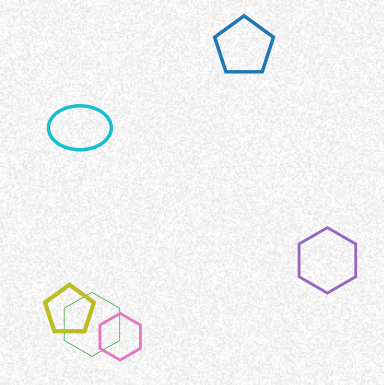[{"shape": "pentagon", "thickness": 2.5, "radius": 0.4, "center": [0.634, 0.879]}, {"shape": "hexagon", "thickness": 0.5, "radius": 0.42, "center": [0.239, 0.158]}, {"shape": "hexagon", "thickness": 2, "radius": 0.42, "center": [0.85, 0.324]}, {"shape": "hexagon", "thickness": 2, "radius": 0.3, "center": [0.312, 0.125]}, {"shape": "pentagon", "thickness": 3, "radius": 0.33, "center": [0.18, 0.194]}, {"shape": "oval", "thickness": 2.5, "radius": 0.41, "center": [0.207, 0.668]}]